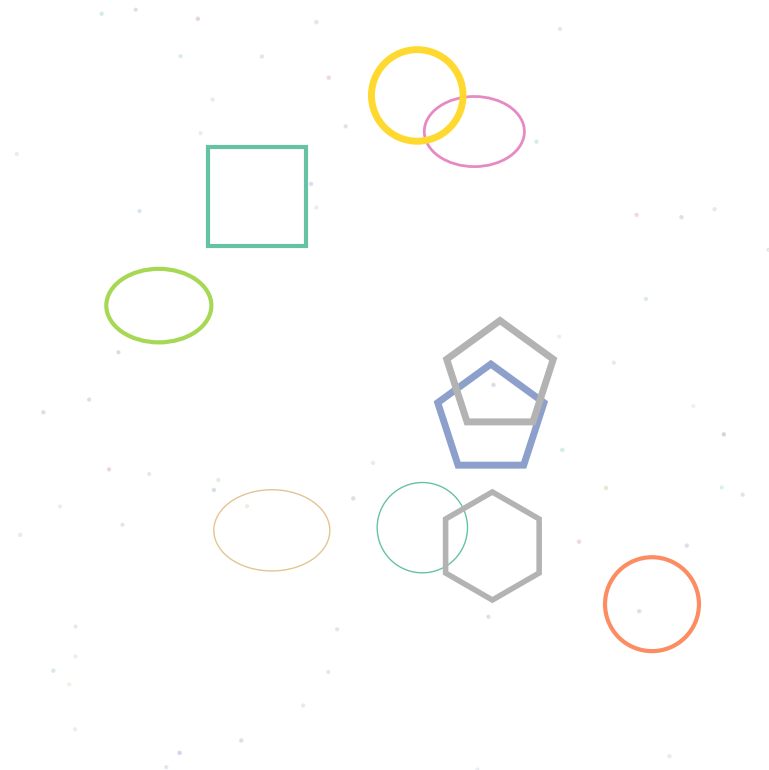[{"shape": "circle", "thickness": 0.5, "radius": 0.29, "center": [0.548, 0.315]}, {"shape": "square", "thickness": 1.5, "radius": 0.32, "center": [0.334, 0.745]}, {"shape": "circle", "thickness": 1.5, "radius": 0.3, "center": [0.847, 0.215]}, {"shape": "pentagon", "thickness": 2.5, "radius": 0.36, "center": [0.637, 0.455]}, {"shape": "oval", "thickness": 1, "radius": 0.33, "center": [0.616, 0.829]}, {"shape": "oval", "thickness": 1.5, "radius": 0.34, "center": [0.206, 0.603]}, {"shape": "circle", "thickness": 2.5, "radius": 0.3, "center": [0.542, 0.876]}, {"shape": "oval", "thickness": 0.5, "radius": 0.38, "center": [0.353, 0.311]}, {"shape": "pentagon", "thickness": 2.5, "radius": 0.36, "center": [0.649, 0.511]}, {"shape": "hexagon", "thickness": 2, "radius": 0.35, "center": [0.639, 0.291]}]